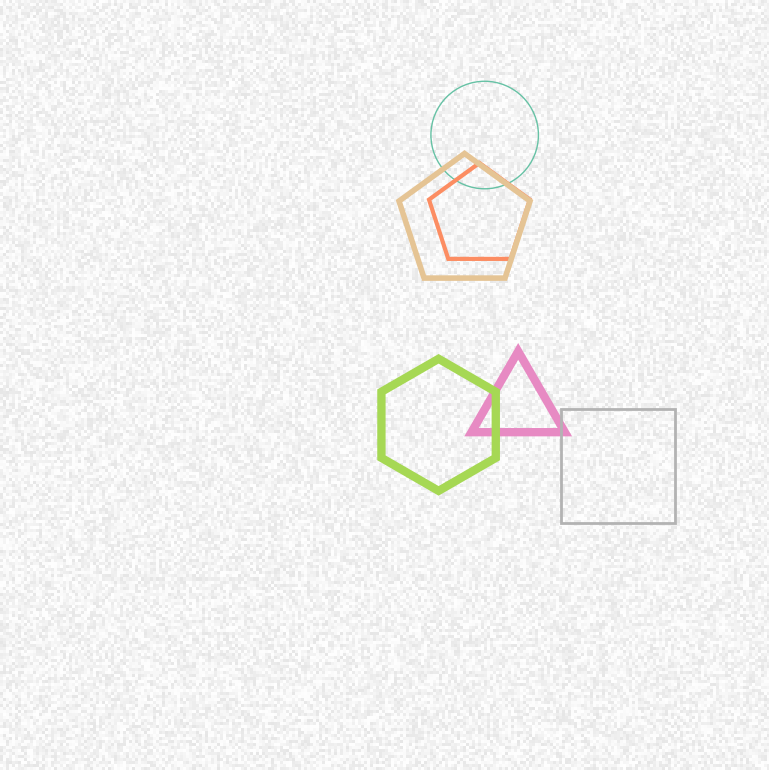[{"shape": "circle", "thickness": 0.5, "radius": 0.35, "center": [0.629, 0.825]}, {"shape": "pentagon", "thickness": 1.5, "radius": 0.34, "center": [0.623, 0.719]}, {"shape": "triangle", "thickness": 3, "radius": 0.35, "center": [0.673, 0.474]}, {"shape": "hexagon", "thickness": 3, "radius": 0.43, "center": [0.57, 0.448]}, {"shape": "pentagon", "thickness": 2, "radius": 0.45, "center": [0.603, 0.711]}, {"shape": "square", "thickness": 1, "radius": 0.37, "center": [0.802, 0.395]}]